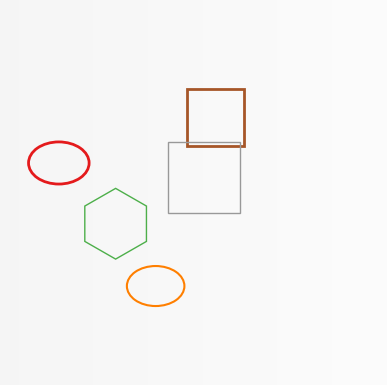[{"shape": "oval", "thickness": 2, "radius": 0.39, "center": [0.152, 0.577]}, {"shape": "hexagon", "thickness": 1, "radius": 0.46, "center": [0.298, 0.419]}, {"shape": "oval", "thickness": 1.5, "radius": 0.37, "center": [0.402, 0.257]}, {"shape": "square", "thickness": 2, "radius": 0.37, "center": [0.556, 0.695]}, {"shape": "square", "thickness": 1, "radius": 0.46, "center": [0.525, 0.539]}]